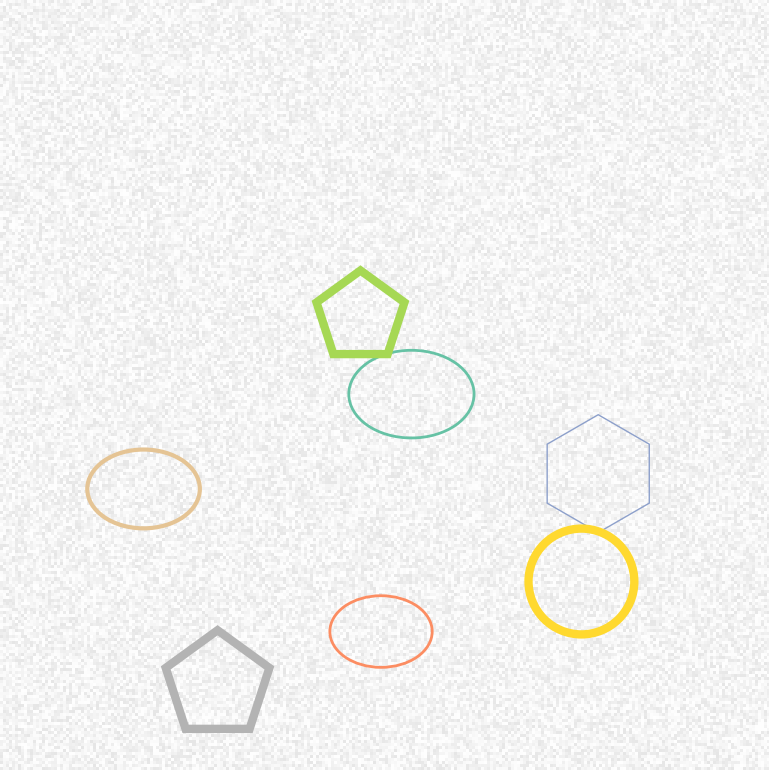[{"shape": "oval", "thickness": 1, "radius": 0.41, "center": [0.534, 0.488]}, {"shape": "oval", "thickness": 1, "radius": 0.33, "center": [0.495, 0.18]}, {"shape": "hexagon", "thickness": 0.5, "radius": 0.38, "center": [0.777, 0.385]}, {"shape": "pentagon", "thickness": 3, "radius": 0.3, "center": [0.468, 0.589]}, {"shape": "circle", "thickness": 3, "radius": 0.34, "center": [0.755, 0.245]}, {"shape": "oval", "thickness": 1.5, "radius": 0.37, "center": [0.186, 0.365]}, {"shape": "pentagon", "thickness": 3, "radius": 0.35, "center": [0.283, 0.111]}]